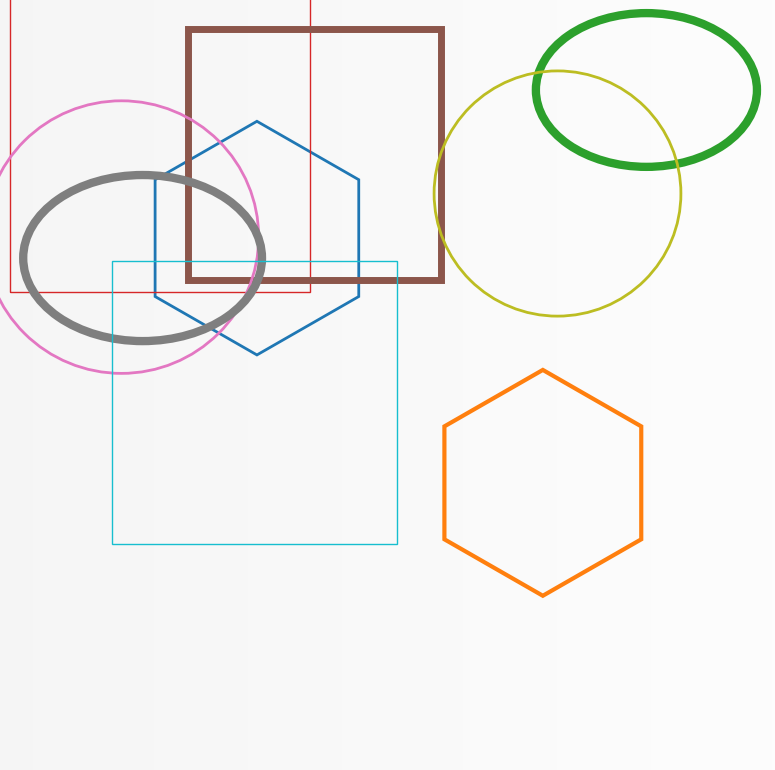[{"shape": "hexagon", "thickness": 1, "radius": 0.76, "center": [0.332, 0.691]}, {"shape": "hexagon", "thickness": 1.5, "radius": 0.73, "center": [0.7, 0.373]}, {"shape": "oval", "thickness": 3, "radius": 0.71, "center": [0.834, 0.883]}, {"shape": "square", "thickness": 0.5, "radius": 0.97, "center": [0.206, 0.814]}, {"shape": "square", "thickness": 2.5, "radius": 0.81, "center": [0.406, 0.799]}, {"shape": "circle", "thickness": 1, "radius": 0.88, "center": [0.157, 0.692]}, {"shape": "oval", "thickness": 3, "radius": 0.77, "center": [0.184, 0.665]}, {"shape": "circle", "thickness": 1, "radius": 0.8, "center": [0.719, 0.749]}, {"shape": "square", "thickness": 0.5, "radius": 0.92, "center": [0.328, 0.478]}]